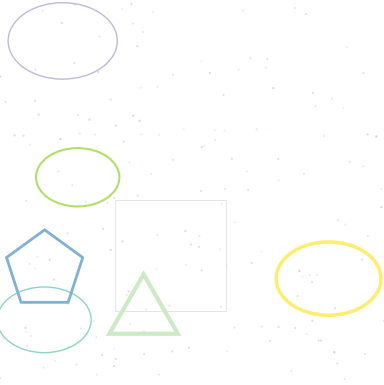[{"shape": "oval", "thickness": 1, "radius": 0.61, "center": [0.115, 0.169]}, {"shape": "oval", "thickness": 1, "radius": 0.71, "center": [0.163, 0.894]}, {"shape": "pentagon", "thickness": 2, "radius": 0.52, "center": [0.116, 0.299]}, {"shape": "oval", "thickness": 1.5, "radius": 0.54, "center": [0.202, 0.54]}, {"shape": "square", "thickness": 0.5, "radius": 0.72, "center": [0.442, 0.336]}, {"shape": "triangle", "thickness": 3, "radius": 0.51, "center": [0.373, 0.185]}, {"shape": "oval", "thickness": 2.5, "radius": 0.68, "center": [0.853, 0.276]}]